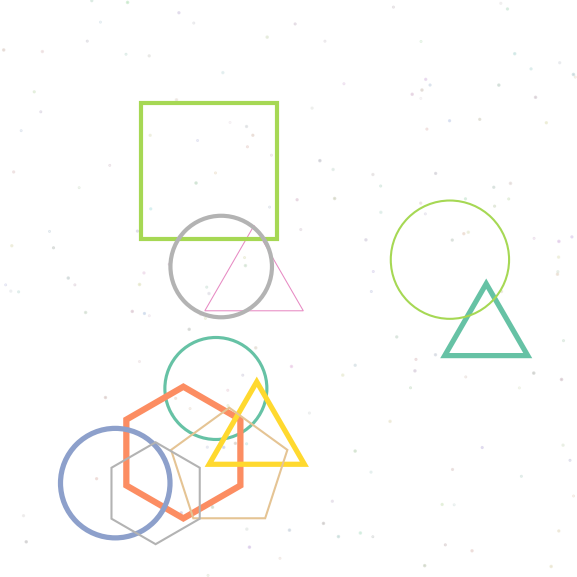[{"shape": "triangle", "thickness": 2.5, "radius": 0.42, "center": [0.842, 0.425]}, {"shape": "circle", "thickness": 1.5, "radius": 0.44, "center": [0.374, 0.326]}, {"shape": "hexagon", "thickness": 3, "radius": 0.57, "center": [0.318, 0.216]}, {"shape": "circle", "thickness": 2.5, "radius": 0.47, "center": [0.2, 0.163]}, {"shape": "triangle", "thickness": 0.5, "radius": 0.49, "center": [0.44, 0.51]}, {"shape": "square", "thickness": 2, "radius": 0.59, "center": [0.362, 0.703]}, {"shape": "circle", "thickness": 1, "radius": 0.51, "center": [0.779, 0.549]}, {"shape": "triangle", "thickness": 2.5, "radius": 0.48, "center": [0.445, 0.243]}, {"shape": "pentagon", "thickness": 1, "radius": 0.53, "center": [0.397, 0.187]}, {"shape": "hexagon", "thickness": 1, "radius": 0.44, "center": [0.269, 0.145]}, {"shape": "circle", "thickness": 2, "radius": 0.44, "center": [0.383, 0.538]}]